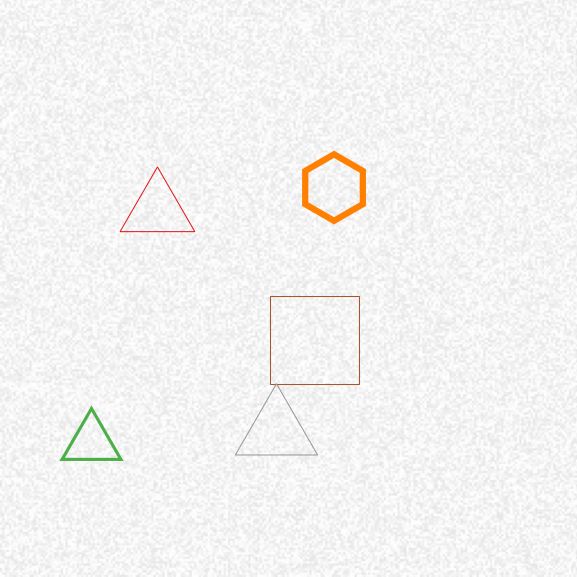[{"shape": "triangle", "thickness": 0.5, "radius": 0.37, "center": [0.273, 0.635]}, {"shape": "triangle", "thickness": 1.5, "radius": 0.29, "center": [0.158, 0.233]}, {"shape": "hexagon", "thickness": 3, "radius": 0.29, "center": [0.578, 0.674]}, {"shape": "square", "thickness": 0.5, "radius": 0.38, "center": [0.545, 0.411]}, {"shape": "triangle", "thickness": 0.5, "radius": 0.41, "center": [0.479, 0.252]}]